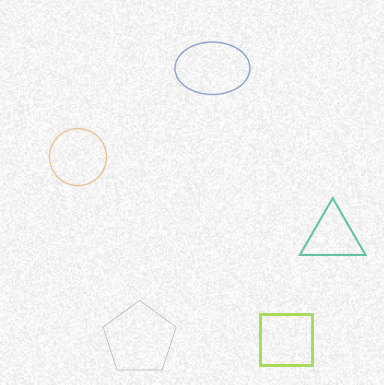[{"shape": "triangle", "thickness": 1.5, "radius": 0.49, "center": [0.864, 0.387]}, {"shape": "oval", "thickness": 1, "radius": 0.49, "center": [0.552, 0.823]}, {"shape": "square", "thickness": 2, "radius": 0.33, "center": [0.743, 0.118]}, {"shape": "circle", "thickness": 1, "radius": 0.37, "center": [0.203, 0.592]}, {"shape": "pentagon", "thickness": 0.5, "radius": 0.5, "center": [0.363, 0.12]}]